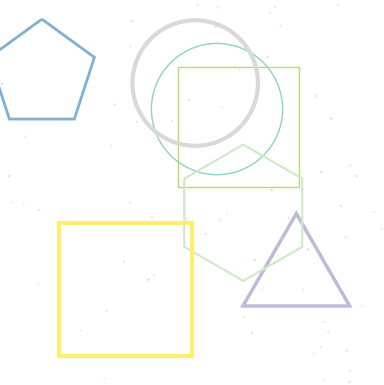[{"shape": "circle", "thickness": 1, "radius": 0.85, "center": [0.564, 0.717]}, {"shape": "triangle", "thickness": 2.5, "radius": 0.8, "center": [0.77, 0.285]}, {"shape": "pentagon", "thickness": 2, "radius": 0.72, "center": [0.109, 0.807]}, {"shape": "square", "thickness": 1, "radius": 0.78, "center": [0.62, 0.67]}, {"shape": "circle", "thickness": 3, "radius": 0.82, "center": [0.507, 0.784]}, {"shape": "hexagon", "thickness": 1.5, "radius": 0.88, "center": [0.632, 0.447]}, {"shape": "square", "thickness": 3, "radius": 0.86, "center": [0.326, 0.248]}]